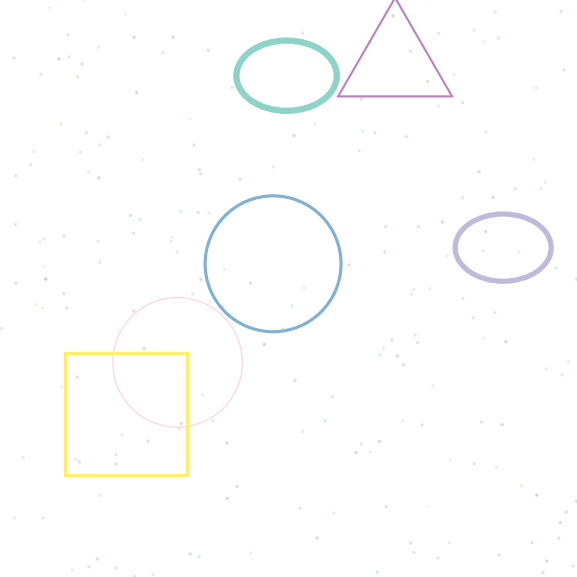[{"shape": "oval", "thickness": 3, "radius": 0.43, "center": [0.496, 0.868]}, {"shape": "oval", "thickness": 2.5, "radius": 0.42, "center": [0.871, 0.57]}, {"shape": "circle", "thickness": 1.5, "radius": 0.59, "center": [0.473, 0.542]}, {"shape": "circle", "thickness": 0.5, "radius": 0.56, "center": [0.307, 0.372]}, {"shape": "triangle", "thickness": 1, "radius": 0.57, "center": [0.684, 0.889]}, {"shape": "square", "thickness": 1.5, "radius": 0.53, "center": [0.218, 0.283]}]